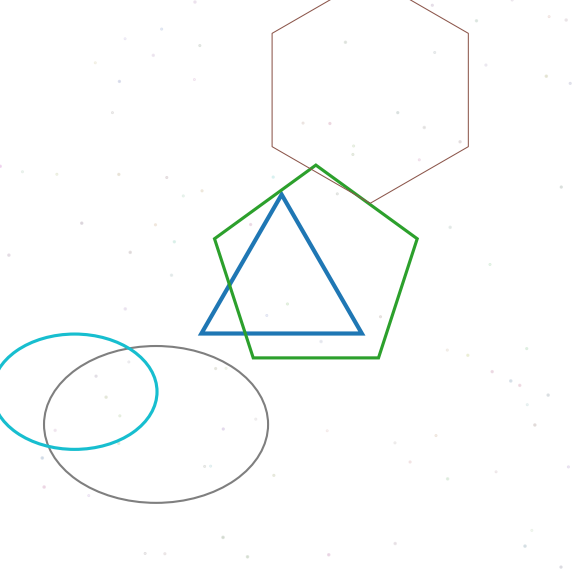[{"shape": "triangle", "thickness": 2, "radius": 0.8, "center": [0.488, 0.502]}, {"shape": "pentagon", "thickness": 1.5, "radius": 0.92, "center": [0.547, 0.529]}, {"shape": "hexagon", "thickness": 0.5, "radius": 0.98, "center": [0.641, 0.843]}, {"shape": "oval", "thickness": 1, "radius": 0.97, "center": [0.27, 0.264]}, {"shape": "oval", "thickness": 1.5, "radius": 0.71, "center": [0.129, 0.321]}]